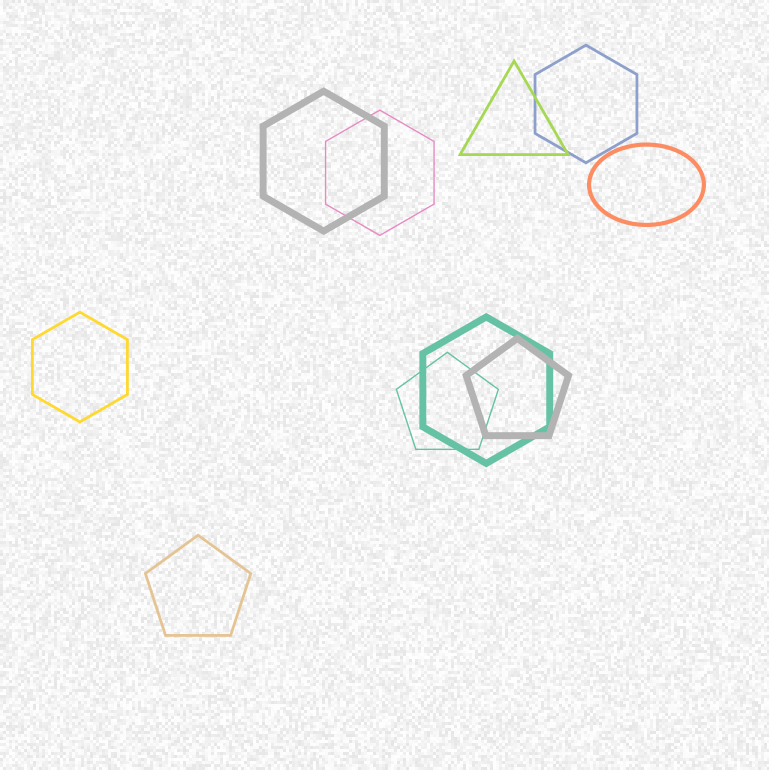[{"shape": "pentagon", "thickness": 0.5, "radius": 0.35, "center": [0.581, 0.473]}, {"shape": "hexagon", "thickness": 2.5, "radius": 0.48, "center": [0.632, 0.493]}, {"shape": "oval", "thickness": 1.5, "radius": 0.37, "center": [0.84, 0.76]}, {"shape": "hexagon", "thickness": 1, "radius": 0.38, "center": [0.761, 0.865]}, {"shape": "hexagon", "thickness": 0.5, "radius": 0.41, "center": [0.493, 0.776]}, {"shape": "triangle", "thickness": 1, "radius": 0.41, "center": [0.668, 0.84]}, {"shape": "hexagon", "thickness": 1, "radius": 0.36, "center": [0.104, 0.523]}, {"shape": "pentagon", "thickness": 1, "radius": 0.36, "center": [0.257, 0.233]}, {"shape": "hexagon", "thickness": 2.5, "radius": 0.45, "center": [0.42, 0.791]}, {"shape": "pentagon", "thickness": 2.5, "radius": 0.35, "center": [0.672, 0.491]}]